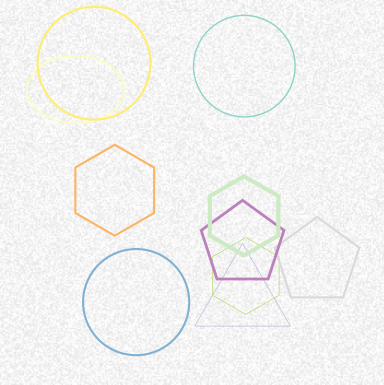[{"shape": "circle", "thickness": 1, "radius": 0.66, "center": [0.635, 0.828]}, {"shape": "oval", "thickness": 1, "radius": 0.63, "center": [0.196, 0.768]}, {"shape": "triangle", "thickness": 0.5, "radius": 0.72, "center": [0.63, 0.225]}, {"shape": "circle", "thickness": 1.5, "radius": 0.69, "center": [0.354, 0.215]}, {"shape": "hexagon", "thickness": 1.5, "radius": 0.59, "center": [0.298, 0.506]}, {"shape": "hexagon", "thickness": 0.5, "radius": 0.5, "center": [0.638, 0.283]}, {"shape": "pentagon", "thickness": 1.5, "radius": 0.58, "center": [0.824, 0.321]}, {"shape": "pentagon", "thickness": 2, "radius": 0.56, "center": [0.63, 0.367]}, {"shape": "hexagon", "thickness": 3, "radius": 0.51, "center": [0.634, 0.439]}, {"shape": "circle", "thickness": 1.5, "radius": 0.73, "center": [0.244, 0.836]}]